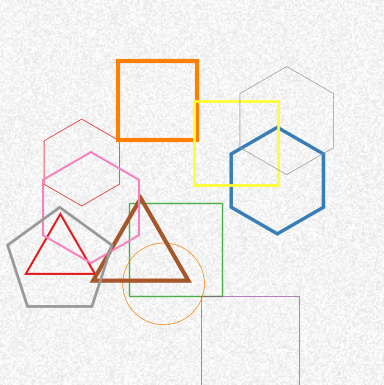[{"shape": "triangle", "thickness": 1.5, "radius": 0.52, "center": [0.157, 0.34]}, {"shape": "hexagon", "thickness": 0.5, "radius": 0.56, "center": [0.212, 0.578]}, {"shape": "hexagon", "thickness": 2.5, "radius": 0.69, "center": [0.72, 0.531]}, {"shape": "square", "thickness": 1, "radius": 0.6, "center": [0.456, 0.351]}, {"shape": "square", "thickness": 0.5, "radius": 0.64, "center": [0.649, 0.105]}, {"shape": "circle", "thickness": 0.5, "radius": 0.53, "center": [0.425, 0.263]}, {"shape": "square", "thickness": 3, "radius": 0.51, "center": [0.409, 0.739]}, {"shape": "square", "thickness": 2, "radius": 0.55, "center": [0.613, 0.629]}, {"shape": "triangle", "thickness": 3, "radius": 0.71, "center": [0.366, 0.342]}, {"shape": "hexagon", "thickness": 1.5, "radius": 0.72, "center": [0.236, 0.461]}, {"shape": "pentagon", "thickness": 2, "radius": 0.71, "center": [0.155, 0.319]}, {"shape": "hexagon", "thickness": 0.5, "radius": 0.7, "center": [0.745, 0.687]}]